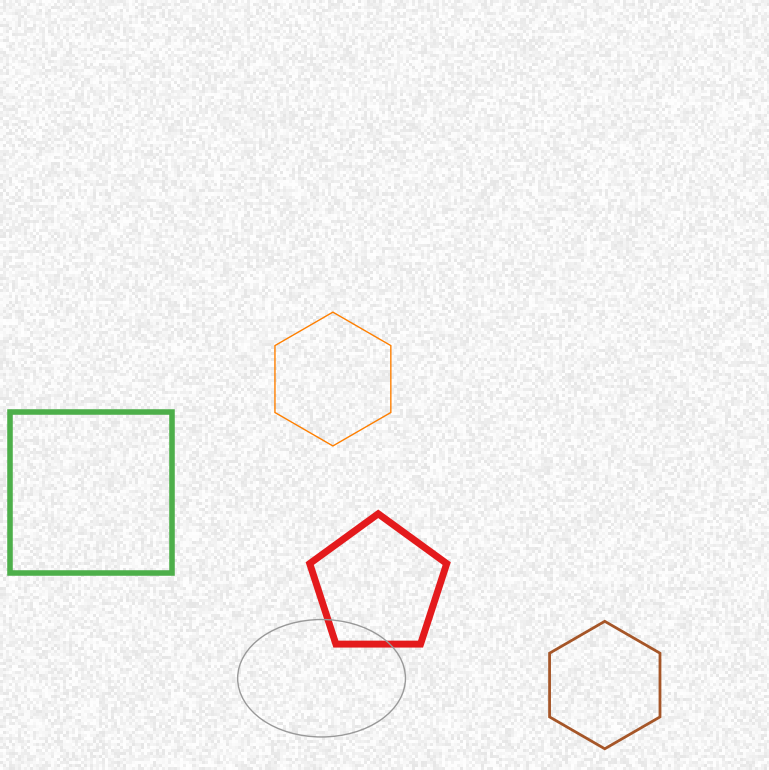[{"shape": "pentagon", "thickness": 2.5, "radius": 0.47, "center": [0.491, 0.239]}, {"shape": "square", "thickness": 2, "radius": 0.52, "center": [0.118, 0.36]}, {"shape": "hexagon", "thickness": 0.5, "radius": 0.43, "center": [0.432, 0.508]}, {"shape": "hexagon", "thickness": 1, "radius": 0.41, "center": [0.785, 0.11]}, {"shape": "oval", "thickness": 0.5, "radius": 0.54, "center": [0.418, 0.119]}]